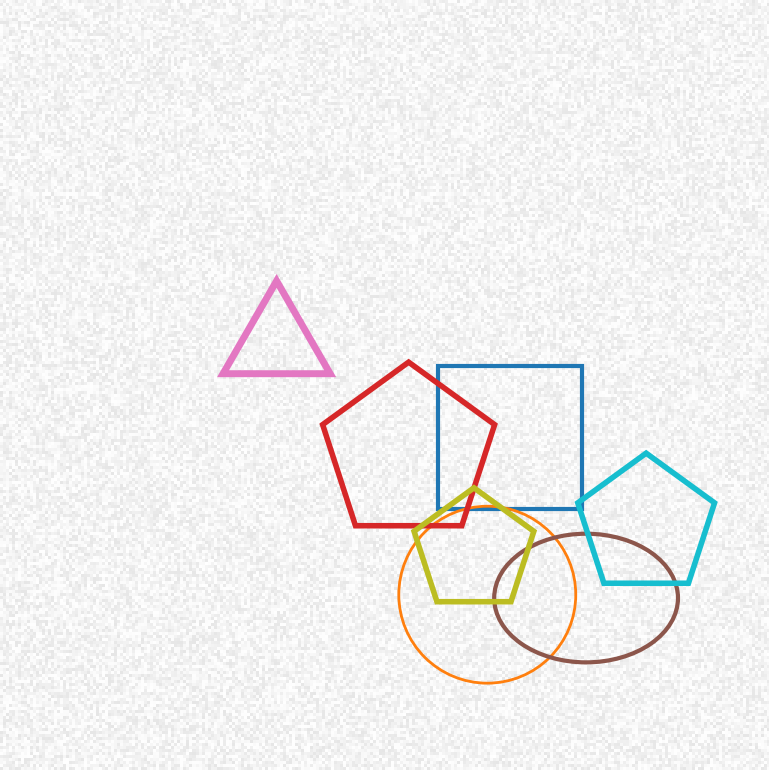[{"shape": "square", "thickness": 1.5, "radius": 0.47, "center": [0.662, 0.432]}, {"shape": "circle", "thickness": 1, "radius": 0.57, "center": [0.633, 0.228]}, {"shape": "pentagon", "thickness": 2, "radius": 0.59, "center": [0.531, 0.412]}, {"shape": "oval", "thickness": 1.5, "radius": 0.6, "center": [0.761, 0.223]}, {"shape": "triangle", "thickness": 2.5, "radius": 0.4, "center": [0.359, 0.555]}, {"shape": "pentagon", "thickness": 2, "radius": 0.41, "center": [0.616, 0.285]}, {"shape": "pentagon", "thickness": 2, "radius": 0.47, "center": [0.839, 0.318]}]